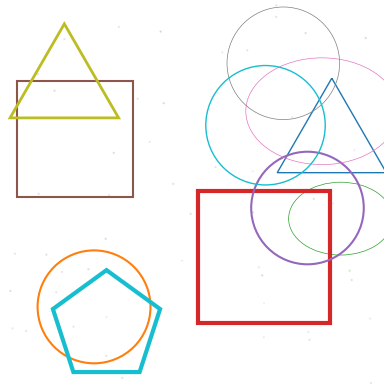[{"shape": "triangle", "thickness": 1, "radius": 0.82, "center": [0.862, 0.633]}, {"shape": "circle", "thickness": 1.5, "radius": 0.73, "center": [0.244, 0.203]}, {"shape": "oval", "thickness": 0.5, "radius": 0.68, "center": [0.885, 0.432]}, {"shape": "square", "thickness": 3, "radius": 0.86, "center": [0.686, 0.332]}, {"shape": "circle", "thickness": 1.5, "radius": 0.73, "center": [0.799, 0.46]}, {"shape": "square", "thickness": 1.5, "radius": 0.76, "center": [0.195, 0.639]}, {"shape": "oval", "thickness": 0.5, "radius": 0.99, "center": [0.837, 0.711]}, {"shape": "circle", "thickness": 0.5, "radius": 0.73, "center": [0.736, 0.836]}, {"shape": "triangle", "thickness": 2, "radius": 0.81, "center": [0.167, 0.775]}, {"shape": "circle", "thickness": 1, "radius": 0.78, "center": [0.69, 0.675]}, {"shape": "pentagon", "thickness": 3, "radius": 0.73, "center": [0.277, 0.152]}]